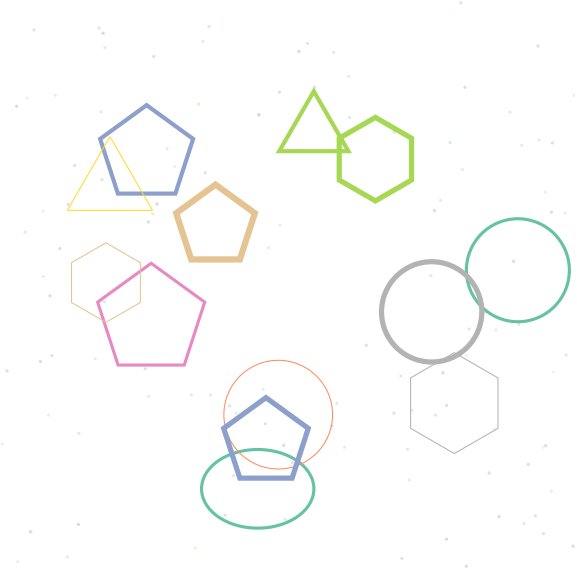[{"shape": "oval", "thickness": 1.5, "radius": 0.49, "center": [0.446, 0.153]}, {"shape": "circle", "thickness": 1.5, "radius": 0.45, "center": [0.897, 0.531]}, {"shape": "circle", "thickness": 0.5, "radius": 0.47, "center": [0.482, 0.281]}, {"shape": "pentagon", "thickness": 2, "radius": 0.42, "center": [0.254, 0.732]}, {"shape": "pentagon", "thickness": 2.5, "radius": 0.39, "center": [0.461, 0.234]}, {"shape": "pentagon", "thickness": 1.5, "radius": 0.49, "center": [0.262, 0.446]}, {"shape": "hexagon", "thickness": 2.5, "radius": 0.36, "center": [0.65, 0.724]}, {"shape": "triangle", "thickness": 2, "radius": 0.35, "center": [0.543, 0.772]}, {"shape": "triangle", "thickness": 0.5, "radius": 0.43, "center": [0.19, 0.677]}, {"shape": "hexagon", "thickness": 0.5, "radius": 0.34, "center": [0.183, 0.51]}, {"shape": "pentagon", "thickness": 3, "radius": 0.36, "center": [0.373, 0.608]}, {"shape": "hexagon", "thickness": 0.5, "radius": 0.44, "center": [0.787, 0.301]}, {"shape": "circle", "thickness": 2.5, "radius": 0.43, "center": [0.747, 0.459]}]